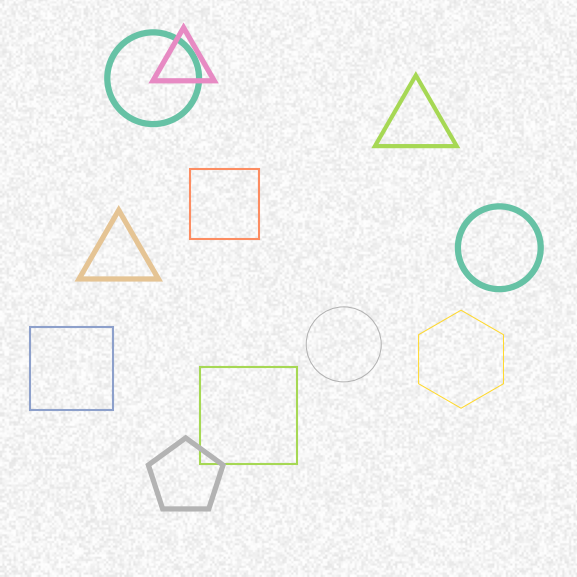[{"shape": "circle", "thickness": 3, "radius": 0.4, "center": [0.265, 0.864]}, {"shape": "circle", "thickness": 3, "radius": 0.36, "center": [0.865, 0.57]}, {"shape": "square", "thickness": 1, "radius": 0.3, "center": [0.389, 0.646]}, {"shape": "square", "thickness": 1, "radius": 0.36, "center": [0.124, 0.361]}, {"shape": "triangle", "thickness": 2.5, "radius": 0.31, "center": [0.318, 0.89]}, {"shape": "square", "thickness": 1, "radius": 0.42, "center": [0.43, 0.28]}, {"shape": "triangle", "thickness": 2, "radius": 0.41, "center": [0.72, 0.787]}, {"shape": "hexagon", "thickness": 0.5, "radius": 0.42, "center": [0.798, 0.377]}, {"shape": "triangle", "thickness": 2.5, "radius": 0.4, "center": [0.206, 0.556]}, {"shape": "pentagon", "thickness": 2.5, "radius": 0.34, "center": [0.322, 0.173]}, {"shape": "circle", "thickness": 0.5, "radius": 0.32, "center": [0.595, 0.403]}]